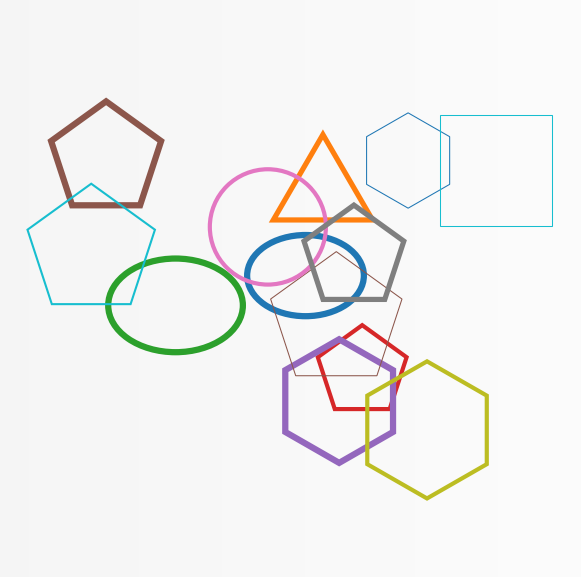[{"shape": "oval", "thickness": 3, "radius": 0.5, "center": [0.526, 0.522]}, {"shape": "hexagon", "thickness": 0.5, "radius": 0.41, "center": [0.702, 0.721]}, {"shape": "triangle", "thickness": 2.5, "radius": 0.49, "center": [0.556, 0.668]}, {"shape": "oval", "thickness": 3, "radius": 0.58, "center": [0.302, 0.47]}, {"shape": "pentagon", "thickness": 2, "radius": 0.4, "center": [0.623, 0.356]}, {"shape": "hexagon", "thickness": 3, "radius": 0.54, "center": [0.583, 0.305]}, {"shape": "pentagon", "thickness": 3, "radius": 0.5, "center": [0.183, 0.724]}, {"shape": "pentagon", "thickness": 0.5, "radius": 0.59, "center": [0.579, 0.445]}, {"shape": "circle", "thickness": 2, "radius": 0.5, "center": [0.461, 0.606]}, {"shape": "pentagon", "thickness": 2.5, "radius": 0.45, "center": [0.609, 0.554]}, {"shape": "hexagon", "thickness": 2, "radius": 0.59, "center": [0.735, 0.255]}, {"shape": "pentagon", "thickness": 1, "radius": 0.58, "center": [0.157, 0.566]}, {"shape": "square", "thickness": 0.5, "radius": 0.48, "center": [0.853, 0.704]}]